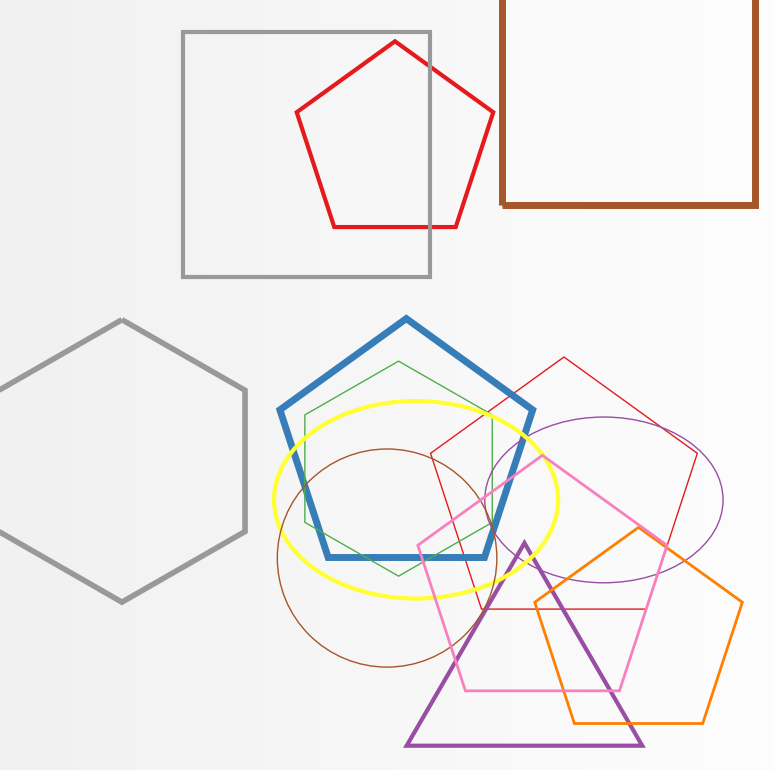[{"shape": "pentagon", "thickness": 0.5, "radius": 0.9, "center": [0.728, 0.355]}, {"shape": "pentagon", "thickness": 1.5, "radius": 0.67, "center": [0.51, 0.813]}, {"shape": "pentagon", "thickness": 2.5, "radius": 0.86, "center": [0.524, 0.415]}, {"shape": "hexagon", "thickness": 0.5, "radius": 0.7, "center": [0.514, 0.391]}, {"shape": "oval", "thickness": 0.5, "radius": 0.77, "center": [0.779, 0.351]}, {"shape": "triangle", "thickness": 1.5, "radius": 0.88, "center": [0.677, 0.119]}, {"shape": "pentagon", "thickness": 1, "radius": 0.7, "center": [0.824, 0.174]}, {"shape": "oval", "thickness": 1.5, "radius": 0.92, "center": [0.537, 0.351]}, {"shape": "square", "thickness": 2.5, "radius": 0.82, "center": [0.811, 0.896]}, {"shape": "circle", "thickness": 0.5, "radius": 0.71, "center": [0.499, 0.275]}, {"shape": "pentagon", "thickness": 1, "radius": 0.85, "center": [0.7, 0.24]}, {"shape": "square", "thickness": 1.5, "radius": 0.8, "center": [0.395, 0.799]}, {"shape": "hexagon", "thickness": 2, "radius": 0.92, "center": [0.157, 0.401]}]